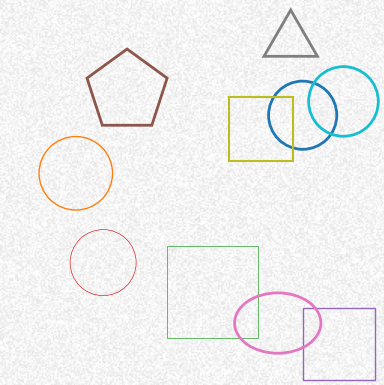[{"shape": "circle", "thickness": 2, "radius": 0.44, "center": [0.786, 0.701]}, {"shape": "circle", "thickness": 1, "radius": 0.48, "center": [0.197, 0.55]}, {"shape": "square", "thickness": 0.5, "radius": 0.59, "center": [0.552, 0.242]}, {"shape": "circle", "thickness": 0.5, "radius": 0.43, "center": [0.268, 0.318]}, {"shape": "square", "thickness": 1, "radius": 0.47, "center": [0.88, 0.107]}, {"shape": "pentagon", "thickness": 2, "radius": 0.55, "center": [0.33, 0.763]}, {"shape": "oval", "thickness": 2, "radius": 0.56, "center": [0.721, 0.161]}, {"shape": "triangle", "thickness": 2, "radius": 0.4, "center": [0.755, 0.894]}, {"shape": "square", "thickness": 1.5, "radius": 0.41, "center": [0.678, 0.665]}, {"shape": "circle", "thickness": 2, "radius": 0.45, "center": [0.892, 0.736]}]